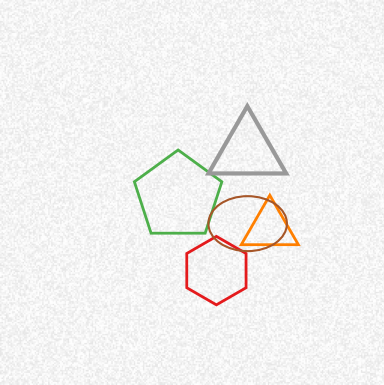[{"shape": "hexagon", "thickness": 2, "radius": 0.44, "center": [0.562, 0.297]}, {"shape": "pentagon", "thickness": 2, "radius": 0.6, "center": [0.463, 0.491]}, {"shape": "triangle", "thickness": 2, "radius": 0.43, "center": [0.701, 0.407]}, {"shape": "oval", "thickness": 1.5, "radius": 0.51, "center": [0.643, 0.419]}, {"shape": "triangle", "thickness": 3, "radius": 0.58, "center": [0.642, 0.608]}]